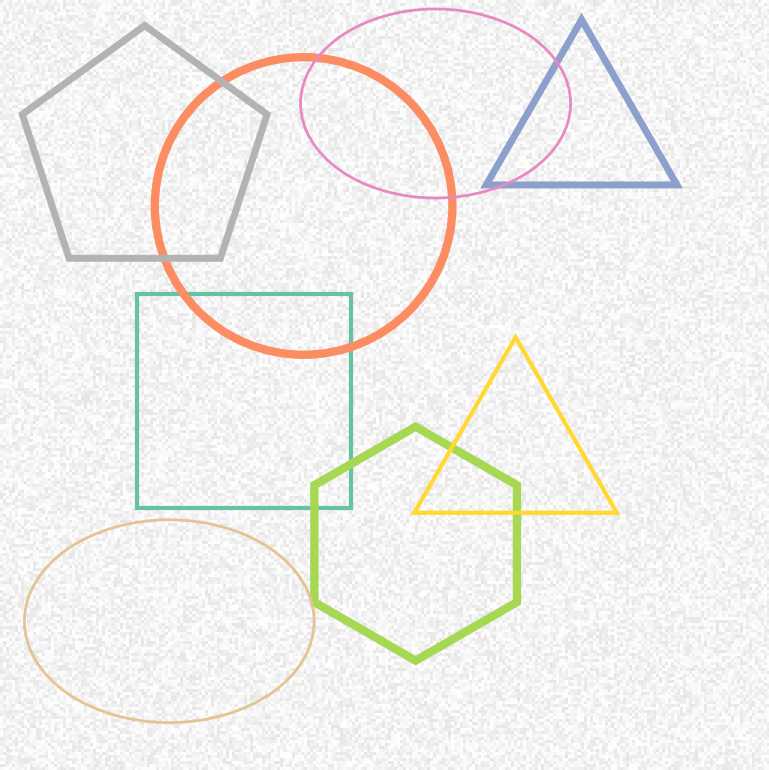[{"shape": "square", "thickness": 1.5, "radius": 0.69, "center": [0.317, 0.48]}, {"shape": "circle", "thickness": 3, "radius": 0.97, "center": [0.394, 0.733]}, {"shape": "triangle", "thickness": 2.5, "radius": 0.72, "center": [0.755, 0.831]}, {"shape": "oval", "thickness": 1, "radius": 0.88, "center": [0.566, 0.866]}, {"shape": "hexagon", "thickness": 3, "radius": 0.76, "center": [0.54, 0.294]}, {"shape": "triangle", "thickness": 1.5, "radius": 0.76, "center": [0.67, 0.41]}, {"shape": "oval", "thickness": 1, "radius": 0.94, "center": [0.22, 0.193]}, {"shape": "pentagon", "thickness": 2.5, "radius": 0.84, "center": [0.188, 0.8]}]